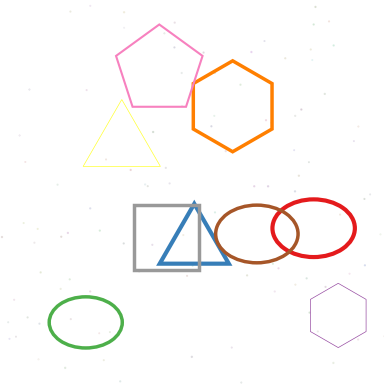[{"shape": "oval", "thickness": 3, "radius": 0.54, "center": [0.815, 0.407]}, {"shape": "triangle", "thickness": 3, "radius": 0.52, "center": [0.505, 0.367]}, {"shape": "oval", "thickness": 2.5, "radius": 0.47, "center": [0.223, 0.163]}, {"shape": "hexagon", "thickness": 0.5, "radius": 0.42, "center": [0.879, 0.181]}, {"shape": "hexagon", "thickness": 2.5, "radius": 0.59, "center": [0.604, 0.724]}, {"shape": "triangle", "thickness": 0.5, "radius": 0.58, "center": [0.316, 0.626]}, {"shape": "oval", "thickness": 2.5, "radius": 0.54, "center": [0.667, 0.392]}, {"shape": "pentagon", "thickness": 1.5, "radius": 0.59, "center": [0.414, 0.818]}, {"shape": "square", "thickness": 2.5, "radius": 0.42, "center": [0.433, 0.384]}]